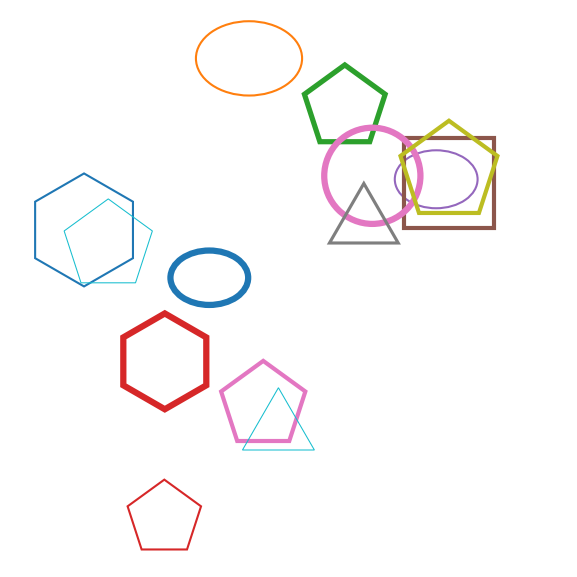[{"shape": "hexagon", "thickness": 1, "radius": 0.49, "center": [0.146, 0.601]}, {"shape": "oval", "thickness": 3, "radius": 0.34, "center": [0.362, 0.518]}, {"shape": "oval", "thickness": 1, "radius": 0.46, "center": [0.431, 0.898]}, {"shape": "pentagon", "thickness": 2.5, "radius": 0.37, "center": [0.597, 0.813]}, {"shape": "hexagon", "thickness": 3, "radius": 0.41, "center": [0.285, 0.373]}, {"shape": "pentagon", "thickness": 1, "radius": 0.33, "center": [0.285, 0.102]}, {"shape": "oval", "thickness": 1, "radius": 0.36, "center": [0.755, 0.689]}, {"shape": "square", "thickness": 2, "radius": 0.39, "center": [0.777, 0.683]}, {"shape": "pentagon", "thickness": 2, "radius": 0.38, "center": [0.456, 0.298]}, {"shape": "circle", "thickness": 3, "radius": 0.42, "center": [0.645, 0.695]}, {"shape": "triangle", "thickness": 1.5, "radius": 0.34, "center": [0.63, 0.613]}, {"shape": "pentagon", "thickness": 2, "radius": 0.44, "center": [0.777, 0.702]}, {"shape": "triangle", "thickness": 0.5, "radius": 0.36, "center": [0.482, 0.256]}, {"shape": "pentagon", "thickness": 0.5, "radius": 0.4, "center": [0.187, 0.574]}]